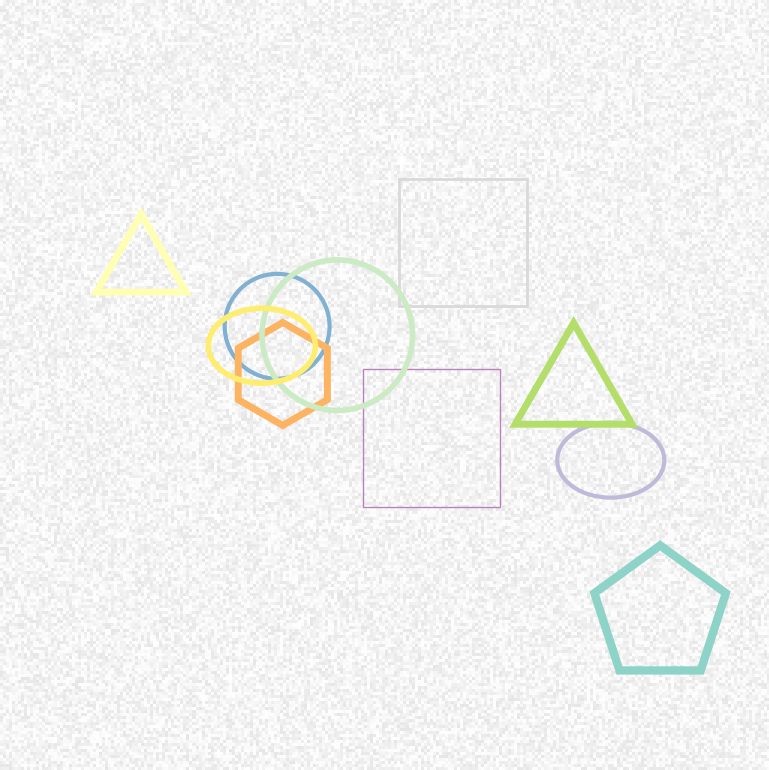[{"shape": "pentagon", "thickness": 3, "radius": 0.45, "center": [0.857, 0.202]}, {"shape": "triangle", "thickness": 2.5, "radius": 0.34, "center": [0.183, 0.654]}, {"shape": "oval", "thickness": 1.5, "radius": 0.35, "center": [0.793, 0.402]}, {"shape": "circle", "thickness": 1.5, "radius": 0.34, "center": [0.36, 0.576]}, {"shape": "hexagon", "thickness": 2.5, "radius": 0.33, "center": [0.367, 0.514]}, {"shape": "triangle", "thickness": 2.5, "radius": 0.44, "center": [0.745, 0.493]}, {"shape": "square", "thickness": 1, "radius": 0.41, "center": [0.601, 0.685]}, {"shape": "square", "thickness": 0.5, "radius": 0.45, "center": [0.561, 0.431]}, {"shape": "circle", "thickness": 2, "radius": 0.49, "center": [0.438, 0.565]}, {"shape": "oval", "thickness": 2, "radius": 0.35, "center": [0.34, 0.551]}]